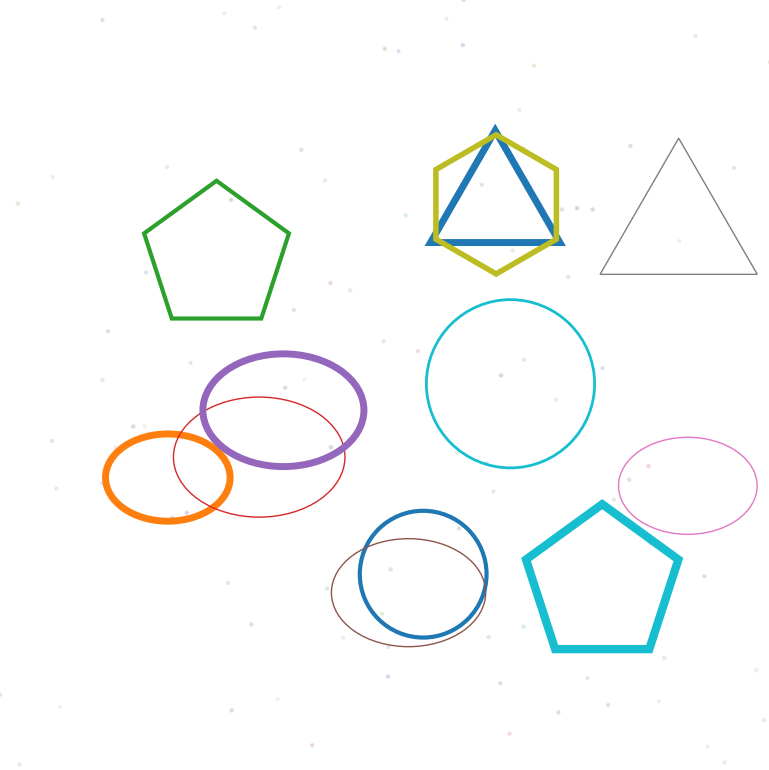[{"shape": "circle", "thickness": 1.5, "radius": 0.41, "center": [0.55, 0.254]}, {"shape": "triangle", "thickness": 2.5, "radius": 0.48, "center": [0.643, 0.733]}, {"shape": "oval", "thickness": 2.5, "radius": 0.4, "center": [0.218, 0.38]}, {"shape": "pentagon", "thickness": 1.5, "radius": 0.49, "center": [0.281, 0.666]}, {"shape": "oval", "thickness": 0.5, "radius": 0.56, "center": [0.337, 0.406]}, {"shape": "oval", "thickness": 2.5, "radius": 0.52, "center": [0.368, 0.467]}, {"shape": "oval", "thickness": 0.5, "radius": 0.5, "center": [0.531, 0.23]}, {"shape": "oval", "thickness": 0.5, "radius": 0.45, "center": [0.893, 0.369]}, {"shape": "triangle", "thickness": 0.5, "radius": 0.59, "center": [0.881, 0.703]}, {"shape": "hexagon", "thickness": 2, "radius": 0.45, "center": [0.644, 0.735]}, {"shape": "circle", "thickness": 1, "radius": 0.55, "center": [0.663, 0.502]}, {"shape": "pentagon", "thickness": 3, "radius": 0.52, "center": [0.782, 0.241]}]